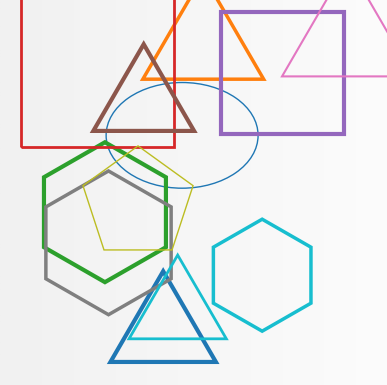[{"shape": "oval", "thickness": 1, "radius": 0.98, "center": [0.47, 0.648]}, {"shape": "triangle", "thickness": 3, "radius": 0.79, "center": [0.421, 0.138]}, {"shape": "triangle", "thickness": 2.5, "radius": 0.9, "center": [0.525, 0.884]}, {"shape": "hexagon", "thickness": 3, "radius": 0.91, "center": [0.271, 0.449]}, {"shape": "square", "thickness": 2, "radius": 0.99, "center": [0.253, 0.815]}, {"shape": "square", "thickness": 3, "radius": 0.79, "center": [0.729, 0.811]}, {"shape": "triangle", "thickness": 3, "radius": 0.75, "center": [0.371, 0.735]}, {"shape": "triangle", "thickness": 1.5, "radius": 0.98, "center": [0.897, 0.899]}, {"shape": "hexagon", "thickness": 2.5, "radius": 0.93, "center": [0.28, 0.369]}, {"shape": "pentagon", "thickness": 1, "radius": 0.75, "center": [0.356, 0.472]}, {"shape": "hexagon", "thickness": 2.5, "radius": 0.73, "center": [0.677, 0.285]}, {"shape": "triangle", "thickness": 2, "radius": 0.73, "center": [0.459, 0.192]}]